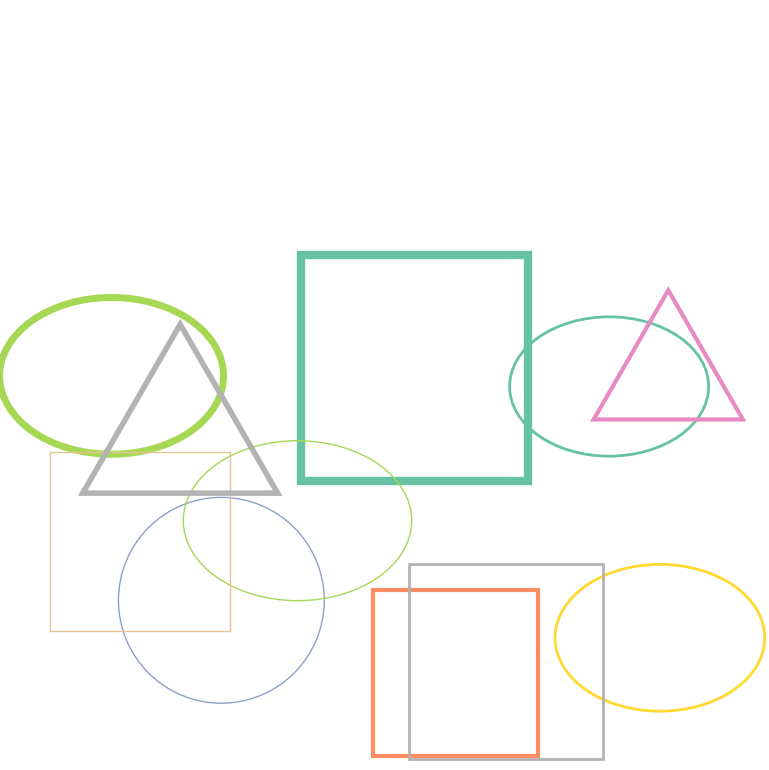[{"shape": "square", "thickness": 3, "radius": 0.74, "center": [0.538, 0.522]}, {"shape": "oval", "thickness": 1, "radius": 0.65, "center": [0.791, 0.498]}, {"shape": "square", "thickness": 1.5, "radius": 0.54, "center": [0.592, 0.126]}, {"shape": "circle", "thickness": 0.5, "radius": 0.67, "center": [0.287, 0.22]}, {"shape": "triangle", "thickness": 1.5, "radius": 0.56, "center": [0.868, 0.511]}, {"shape": "oval", "thickness": 0.5, "radius": 0.74, "center": [0.386, 0.324]}, {"shape": "oval", "thickness": 2.5, "radius": 0.73, "center": [0.145, 0.512]}, {"shape": "oval", "thickness": 1, "radius": 0.68, "center": [0.857, 0.172]}, {"shape": "square", "thickness": 0.5, "radius": 0.58, "center": [0.182, 0.296]}, {"shape": "square", "thickness": 1, "radius": 0.63, "center": [0.657, 0.141]}, {"shape": "triangle", "thickness": 2, "radius": 0.73, "center": [0.234, 0.433]}]